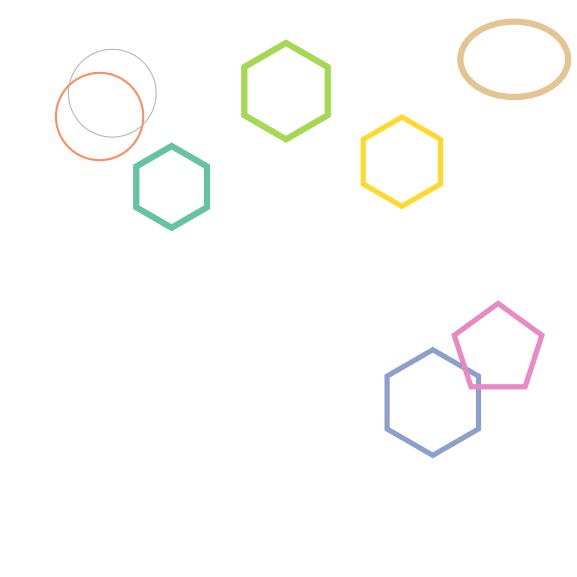[{"shape": "hexagon", "thickness": 3, "radius": 0.35, "center": [0.297, 0.676]}, {"shape": "circle", "thickness": 1, "radius": 0.38, "center": [0.172, 0.797]}, {"shape": "hexagon", "thickness": 2.5, "radius": 0.46, "center": [0.749, 0.302]}, {"shape": "pentagon", "thickness": 2.5, "radius": 0.4, "center": [0.862, 0.394]}, {"shape": "hexagon", "thickness": 3, "radius": 0.42, "center": [0.495, 0.841]}, {"shape": "hexagon", "thickness": 2.5, "radius": 0.39, "center": [0.696, 0.719]}, {"shape": "oval", "thickness": 3, "radius": 0.47, "center": [0.89, 0.896]}, {"shape": "circle", "thickness": 0.5, "radius": 0.38, "center": [0.194, 0.838]}]